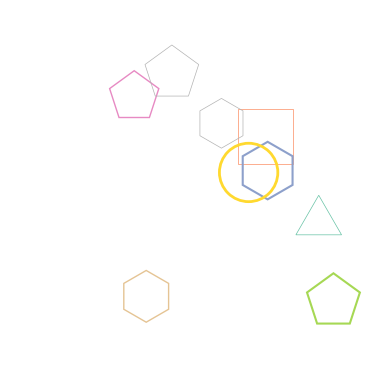[{"shape": "triangle", "thickness": 0.5, "radius": 0.34, "center": [0.828, 0.424]}, {"shape": "square", "thickness": 0.5, "radius": 0.36, "center": [0.69, 0.645]}, {"shape": "hexagon", "thickness": 1.5, "radius": 0.37, "center": [0.695, 0.557]}, {"shape": "pentagon", "thickness": 1, "radius": 0.34, "center": [0.349, 0.749]}, {"shape": "pentagon", "thickness": 1.5, "radius": 0.36, "center": [0.866, 0.218]}, {"shape": "circle", "thickness": 2, "radius": 0.38, "center": [0.646, 0.552]}, {"shape": "hexagon", "thickness": 1, "radius": 0.34, "center": [0.38, 0.23]}, {"shape": "pentagon", "thickness": 0.5, "radius": 0.37, "center": [0.446, 0.81]}, {"shape": "hexagon", "thickness": 0.5, "radius": 0.32, "center": [0.575, 0.68]}]